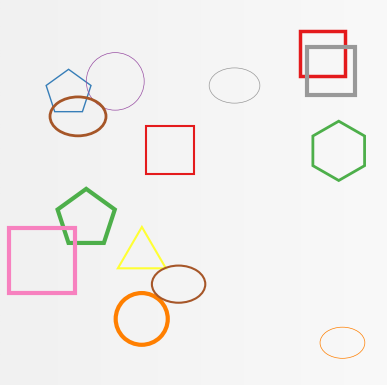[{"shape": "square", "thickness": 2.5, "radius": 0.29, "center": [0.831, 0.861]}, {"shape": "square", "thickness": 1.5, "radius": 0.31, "center": [0.439, 0.611]}, {"shape": "pentagon", "thickness": 1, "radius": 0.3, "center": [0.177, 0.759]}, {"shape": "hexagon", "thickness": 2, "radius": 0.39, "center": [0.874, 0.608]}, {"shape": "pentagon", "thickness": 3, "radius": 0.39, "center": [0.222, 0.432]}, {"shape": "circle", "thickness": 0.5, "radius": 0.37, "center": [0.297, 0.789]}, {"shape": "circle", "thickness": 3, "radius": 0.34, "center": [0.366, 0.172]}, {"shape": "oval", "thickness": 0.5, "radius": 0.29, "center": [0.884, 0.11]}, {"shape": "triangle", "thickness": 1.5, "radius": 0.36, "center": [0.366, 0.339]}, {"shape": "oval", "thickness": 2, "radius": 0.36, "center": [0.201, 0.698]}, {"shape": "oval", "thickness": 1.5, "radius": 0.34, "center": [0.461, 0.262]}, {"shape": "square", "thickness": 3, "radius": 0.42, "center": [0.109, 0.323]}, {"shape": "square", "thickness": 3, "radius": 0.31, "center": [0.855, 0.816]}, {"shape": "oval", "thickness": 0.5, "radius": 0.33, "center": [0.605, 0.778]}]